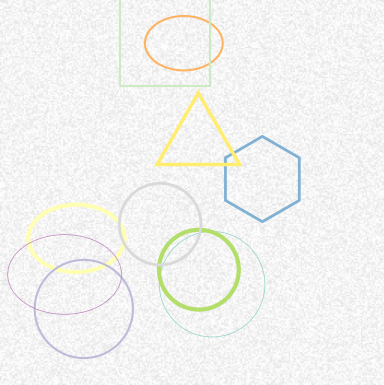[{"shape": "circle", "thickness": 0.5, "radius": 0.69, "center": [0.551, 0.262]}, {"shape": "oval", "thickness": 3, "radius": 0.63, "center": [0.198, 0.381]}, {"shape": "circle", "thickness": 1.5, "radius": 0.64, "center": [0.218, 0.197]}, {"shape": "hexagon", "thickness": 2, "radius": 0.55, "center": [0.681, 0.535]}, {"shape": "oval", "thickness": 1.5, "radius": 0.51, "center": [0.477, 0.888]}, {"shape": "circle", "thickness": 3, "radius": 0.52, "center": [0.517, 0.299]}, {"shape": "circle", "thickness": 2, "radius": 0.53, "center": [0.416, 0.418]}, {"shape": "oval", "thickness": 0.5, "radius": 0.74, "center": [0.168, 0.287]}, {"shape": "square", "thickness": 1.5, "radius": 0.58, "center": [0.428, 0.893]}, {"shape": "triangle", "thickness": 2.5, "radius": 0.62, "center": [0.515, 0.635]}]